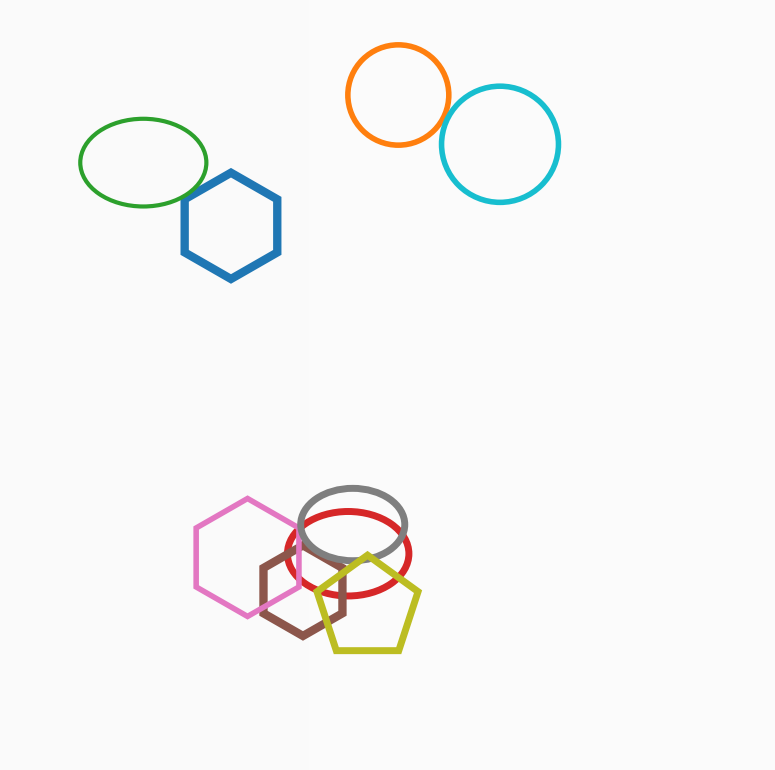[{"shape": "hexagon", "thickness": 3, "radius": 0.34, "center": [0.298, 0.707]}, {"shape": "circle", "thickness": 2, "radius": 0.33, "center": [0.514, 0.877]}, {"shape": "oval", "thickness": 1.5, "radius": 0.41, "center": [0.185, 0.789]}, {"shape": "oval", "thickness": 2.5, "radius": 0.39, "center": [0.449, 0.281]}, {"shape": "hexagon", "thickness": 3, "radius": 0.29, "center": [0.391, 0.233]}, {"shape": "hexagon", "thickness": 2, "radius": 0.38, "center": [0.319, 0.276]}, {"shape": "oval", "thickness": 2.5, "radius": 0.34, "center": [0.455, 0.319]}, {"shape": "pentagon", "thickness": 2.5, "radius": 0.34, "center": [0.474, 0.21]}, {"shape": "circle", "thickness": 2, "radius": 0.38, "center": [0.645, 0.813]}]